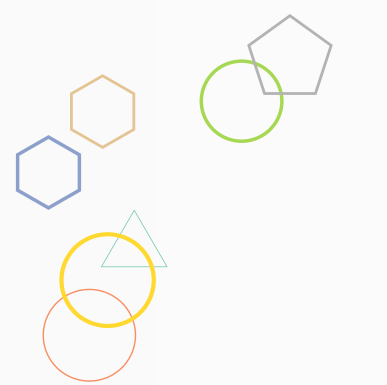[{"shape": "triangle", "thickness": 0.5, "radius": 0.49, "center": [0.346, 0.356]}, {"shape": "circle", "thickness": 1, "radius": 0.59, "center": [0.231, 0.129]}, {"shape": "hexagon", "thickness": 2.5, "radius": 0.46, "center": [0.125, 0.552]}, {"shape": "circle", "thickness": 2.5, "radius": 0.52, "center": [0.623, 0.737]}, {"shape": "circle", "thickness": 3, "radius": 0.6, "center": [0.278, 0.272]}, {"shape": "hexagon", "thickness": 2, "radius": 0.46, "center": [0.265, 0.71]}, {"shape": "pentagon", "thickness": 2, "radius": 0.56, "center": [0.748, 0.847]}]